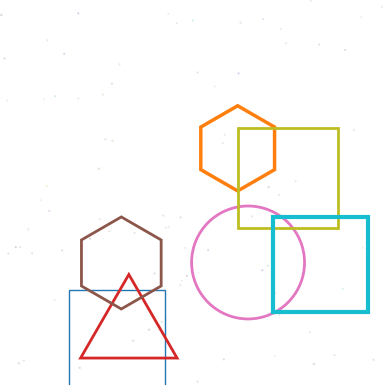[{"shape": "square", "thickness": 1, "radius": 0.62, "center": [0.303, 0.122]}, {"shape": "hexagon", "thickness": 2.5, "radius": 0.55, "center": [0.617, 0.615]}, {"shape": "triangle", "thickness": 2, "radius": 0.72, "center": [0.335, 0.142]}, {"shape": "hexagon", "thickness": 2, "radius": 0.6, "center": [0.315, 0.317]}, {"shape": "circle", "thickness": 2, "radius": 0.73, "center": [0.644, 0.318]}, {"shape": "square", "thickness": 2, "radius": 0.65, "center": [0.749, 0.538]}, {"shape": "square", "thickness": 3, "radius": 0.62, "center": [0.833, 0.313]}]